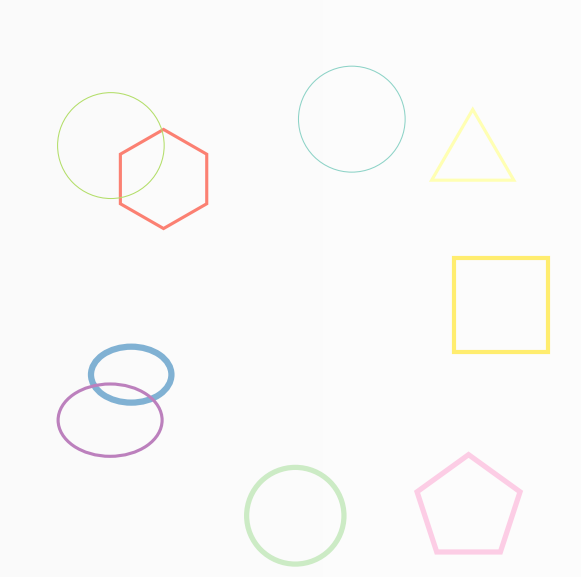[{"shape": "circle", "thickness": 0.5, "radius": 0.46, "center": [0.605, 0.793]}, {"shape": "triangle", "thickness": 1.5, "radius": 0.41, "center": [0.813, 0.728]}, {"shape": "hexagon", "thickness": 1.5, "radius": 0.43, "center": [0.281, 0.689]}, {"shape": "oval", "thickness": 3, "radius": 0.35, "center": [0.226, 0.35]}, {"shape": "circle", "thickness": 0.5, "radius": 0.46, "center": [0.191, 0.747]}, {"shape": "pentagon", "thickness": 2.5, "radius": 0.47, "center": [0.806, 0.119]}, {"shape": "oval", "thickness": 1.5, "radius": 0.45, "center": [0.189, 0.272]}, {"shape": "circle", "thickness": 2.5, "radius": 0.42, "center": [0.508, 0.106]}, {"shape": "square", "thickness": 2, "radius": 0.41, "center": [0.862, 0.472]}]